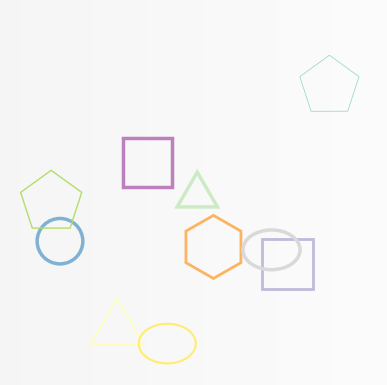[{"shape": "pentagon", "thickness": 0.5, "radius": 0.4, "center": [0.85, 0.776]}, {"shape": "triangle", "thickness": 1, "radius": 0.4, "center": [0.302, 0.144]}, {"shape": "square", "thickness": 2, "radius": 0.33, "center": [0.742, 0.314]}, {"shape": "circle", "thickness": 2.5, "radius": 0.29, "center": [0.155, 0.374]}, {"shape": "hexagon", "thickness": 2, "radius": 0.41, "center": [0.551, 0.359]}, {"shape": "pentagon", "thickness": 1, "radius": 0.41, "center": [0.132, 0.475]}, {"shape": "oval", "thickness": 2.5, "radius": 0.37, "center": [0.701, 0.351]}, {"shape": "square", "thickness": 2.5, "radius": 0.32, "center": [0.381, 0.578]}, {"shape": "triangle", "thickness": 2.5, "radius": 0.3, "center": [0.509, 0.493]}, {"shape": "oval", "thickness": 1.5, "radius": 0.37, "center": [0.432, 0.108]}]